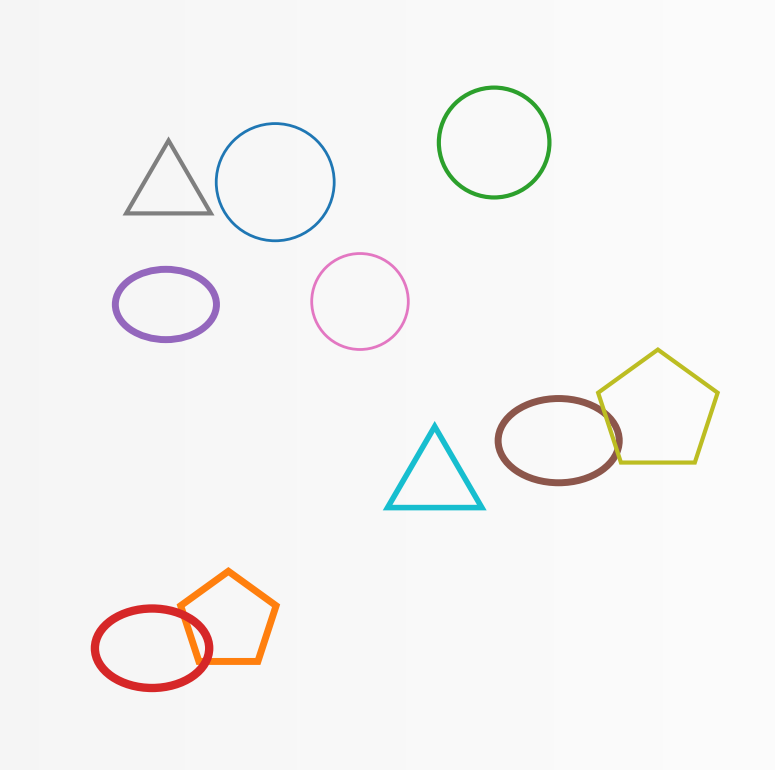[{"shape": "circle", "thickness": 1, "radius": 0.38, "center": [0.355, 0.763]}, {"shape": "pentagon", "thickness": 2.5, "radius": 0.32, "center": [0.295, 0.193]}, {"shape": "circle", "thickness": 1.5, "radius": 0.36, "center": [0.638, 0.815]}, {"shape": "oval", "thickness": 3, "radius": 0.37, "center": [0.196, 0.158]}, {"shape": "oval", "thickness": 2.5, "radius": 0.33, "center": [0.214, 0.605]}, {"shape": "oval", "thickness": 2.5, "radius": 0.39, "center": [0.721, 0.428]}, {"shape": "circle", "thickness": 1, "radius": 0.31, "center": [0.465, 0.608]}, {"shape": "triangle", "thickness": 1.5, "radius": 0.32, "center": [0.217, 0.754]}, {"shape": "pentagon", "thickness": 1.5, "radius": 0.41, "center": [0.849, 0.465]}, {"shape": "triangle", "thickness": 2, "radius": 0.35, "center": [0.561, 0.376]}]